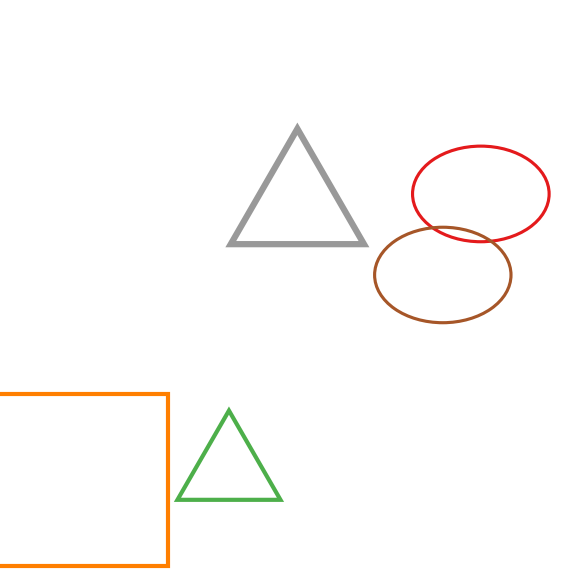[{"shape": "oval", "thickness": 1.5, "radius": 0.59, "center": [0.833, 0.663]}, {"shape": "triangle", "thickness": 2, "radius": 0.52, "center": [0.396, 0.185]}, {"shape": "square", "thickness": 2, "radius": 0.74, "center": [0.143, 0.169]}, {"shape": "oval", "thickness": 1.5, "radius": 0.59, "center": [0.767, 0.523]}, {"shape": "triangle", "thickness": 3, "radius": 0.67, "center": [0.515, 0.643]}]